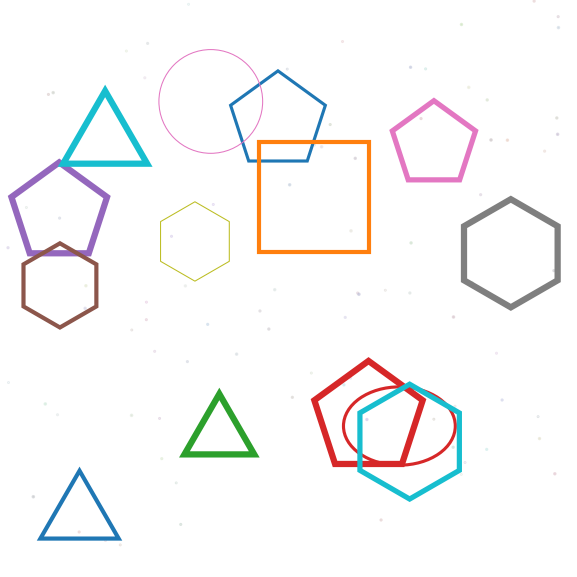[{"shape": "pentagon", "thickness": 1.5, "radius": 0.43, "center": [0.481, 0.79]}, {"shape": "triangle", "thickness": 2, "radius": 0.39, "center": [0.138, 0.106]}, {"shape": "square", "thickness": 2, "radius": 0.48, "center": [0.544, 0.658]}, {"shape": "triangle", "thickness": 3, "radius": 0.35, "center": [0.38, 0.247]}, {"shape": "oval", "thickness": 1.5, "radius": 0.48, "center": [0.692, 0.261]}, {"shape": "pentagon", "thickness": 3, "radius": 0.49, "center": [0.638, 0.276]}, {"shape": "pentagon", "thickness": 3, "radius": 0.44, "center": [0.103, 0.631]}, {"shape": "hexagon", "thickness": 2, "radius": 0.36, "center": [0.104, 0.505]}, {"shape": "circle", "thickness": 0.5, "radius": 0.45, "center": [0.365, 0.823]}, {"shape": "pentagon", "thickness": 2.5, "radius": 0.38, "center": [0.751, 0.749]}, {"shape": "hexagon", "thickness": 3, "radius": 0.47, "center": [0.885, 0.561]}, {"shape": "hexagon", "thickness": 0.5, "radius": 0.34, "center": [0.338, 0.581]}, {"shape": "triangle", "thickness": 3, "radius": 0.42, "center": [0.182, 0.758]}, {"shape": "hexagon", "thickness": 2.5, "radius": 0.5, "center": [0.709, 0.234]}]